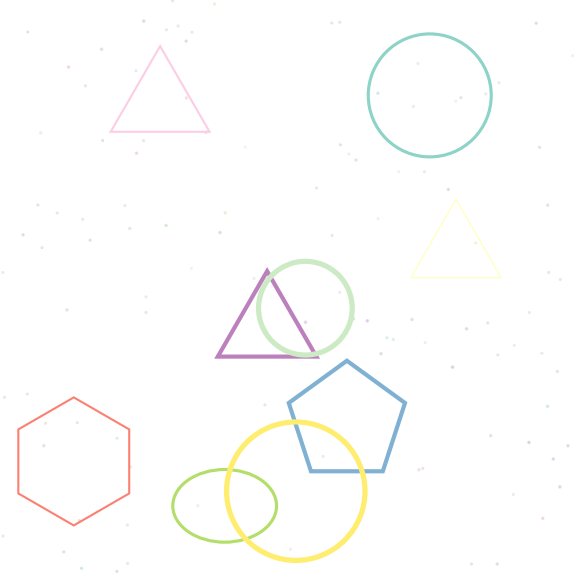[{"shape": "circle", "thickness": 1.5, "radius": 0.53, "center": [0.744, 0.834]}, {"shape": "triangle", "thickness": 0.5, "radius": 0.45, "center": [0.79, 0.564]}, {"shape": "hexagon", "thickness": 1, "radius": 0.55, "center": [0.128, 0.2]}, {"shape": "pentagon", "thickness": 2, "radius": 0.53, "center": [0.601, 0.269]}, {"shape": "oval", "thickness": 1.5, "radius": 0.45, "center": [0.389, 0.123]}, {"shape": "triangle", "thickness": 1, "radius": 0.49, "center": [0.277, 0.82]}, {"shape": "triangle", "thickness": 2, "radius": 0.49, "center": [0.463, 0.431]}, {"shape": "circle", "thickness": 2.5, "radius": 0.41, "center": [0.529, 0.466]}, {"shape": "circle", "thickness": 2.5, "radius": 0.6, "center": [0.512, 0.149]}]